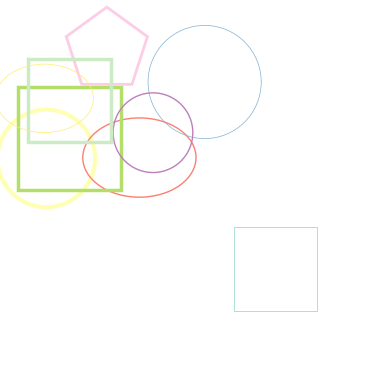[{"shape": "square", "thickness": 0.5, "radius": 0.54, "center": [0.716, 0.302]}, {"shape": "circle", "thickness": 3, "radius": 0.63, "center": [0.12, 0.589]}, {"shape": "oval", "thickness": 1, "radius": 0.74, "center": [0.362, 0.591]}, {"shape": "circle", "thickness": 0.5, "radius": 0.73, "center": [0.532, 0.787]}, {"shape": "square", "thickness": 2.5, "radius": 0.67, "center": [0.181, 0.639]}, {"shape": "pentagon", "thickness": 2, "radius": 0.55, "center": [0.278, 0.871]}, {"shape": "circle", "thickness": 1, "radius": 0.52, "center": [0.397, 0.655]}, {"shape": "square", "thickness": 2.5, "radius": 0.54, "center": [0.181, 0.74]}, {"shape": "oval", "thickness": 0.5, "radius": 0.64, "center": [0.116, 0.745]}]